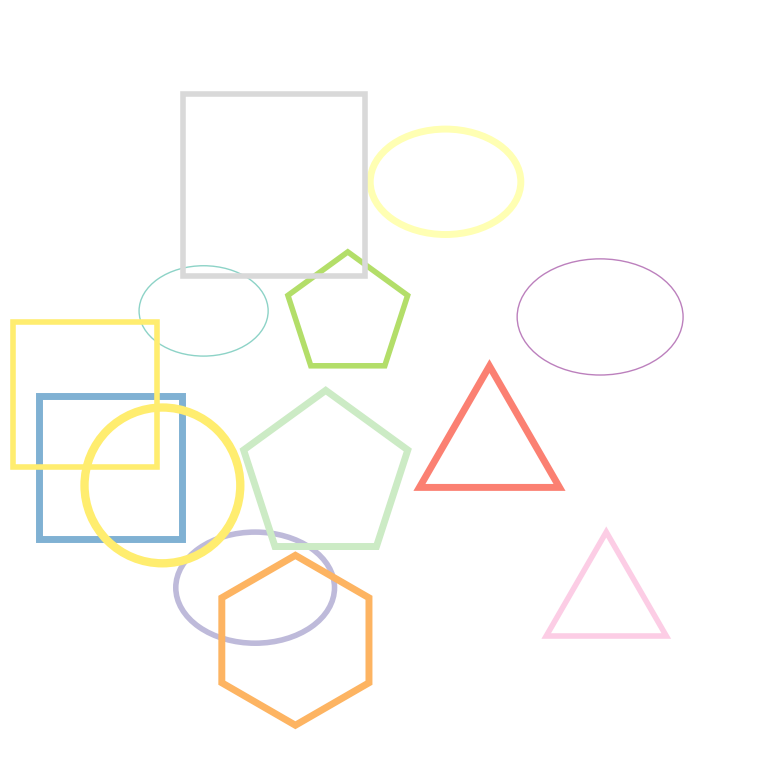[{"shape": "oval", "thickness": 0.5, "radius": 0.42, "center": [0.264, 0.596]}, {"shape": "oval", "thickness": 2.5, "radius": 0.49, "center": [0.579, 0.764]}, {"shape": "oval", "thickness": 2, "radius": 0.52, "center": [0.331, 0.237]}, {"shape": "triangle", "thickness": 2.5, "radius": 0.53, "center": [0.636, 0.42]}, {"shape": "square", "thickness": 2.5, "radius": 0.46, "center": [0.144, 0.393]}, {"shape": "hexagon", "thickness": 2.5, "radius": 0.55, "center": [0.384, 0.168]}, {"shape": "pentagon", "thickness": 2, "radius": 0.41, "center": [0.452, 0.591]}, {"shape": "triangle", "thickness": 2, "radius": 0.45, "center": [0.787, 0.219]}, {"shape": "square", "thickness": 2, "radius": 0.59, "center": [0.356, 0.759]}, {"shape": "oval", "thickness": 0.5, "radius": 0.54, "center": [0.779, 0.588]}, {"shape": "pentagon", "thickness": 2.5, "radius": 0.56, "center": [0.423, 0.381]}, {"shape": "circle", "thickness": 3, "radius": 0.51, "center": [0.211, 0.37]}, {"shape": "square", "thickness": 2, "radius": 0.47, "center": [0.11, 0.488]}]